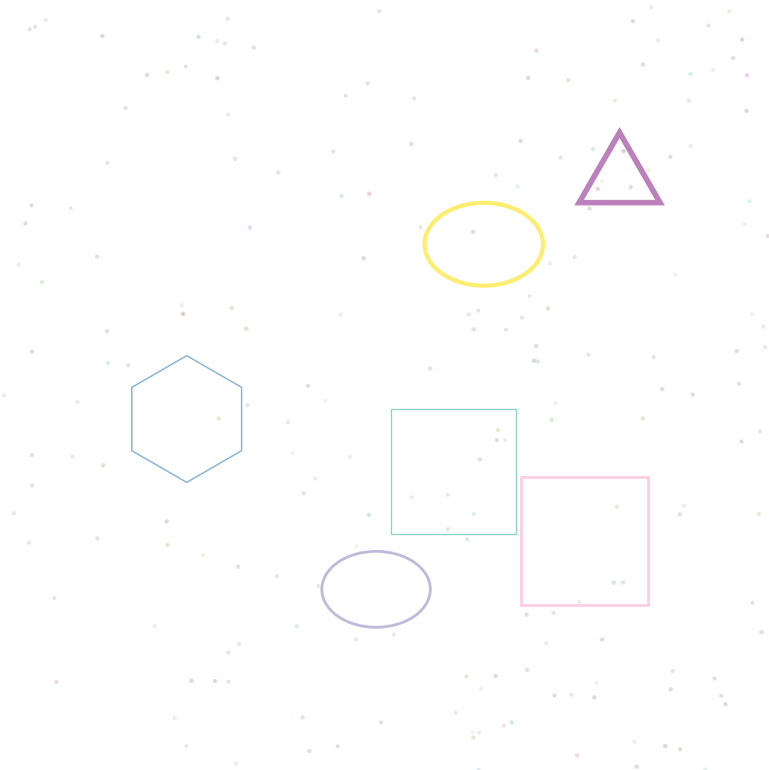[{"shape": "square", "thickness": 0.5, "radius": 0.41, "center": [0.589, 0.387]}, {"shape": "oval", "thickness": 1, "radius": 0.35, "center": [0.488, 0.235]}, {"shape": "hexagon", "thickness": 0.5, "radius": 0.41, "center": [0.242, 0.456]}, {"shape": "square", "thickness": 1, "radius": 0.41, "center": [0.759, 0.298]}, {"shape": "triangle", "thickness": 2, "radius": 0.3, "center": [0.805, 0.767]}, {"shape": "oval", "thickness": 1.5, "radius": 0.38, "center": [0.628, 0.683]}]